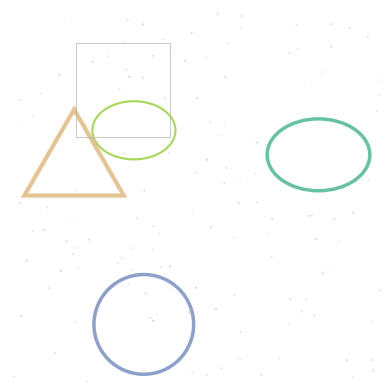[{"shape": "oval", "thickness": 2.5, "radius": 0.67, "center": [0.827, 0.598]}, {"shape": "circle", "thickness": 2.5, "radius": 0.65, "center": [0.374, 0.157]}, {"shape": "oval", "thickness": 1.5, "radius": 0.54, "center": [0.348, 0.662]}, {"shape": "triangle", "thickness": 3, "radius": 0.75, "center": [0.192, 0.567]}, {"shape": "square", "thickness": 0.5, "radius": 0.61, "center": [0.319, 0.766]}]